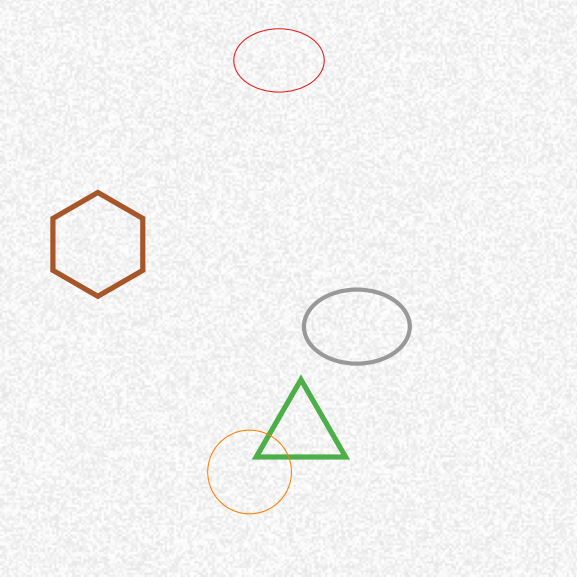[{"shape": "oval", "thickness": 0.5, "radius": 0.39, "center": [0.483, 0.895]}, {"shape": "triangle", "thickness": 2.5, "radius": 0.45, "center": [0.521, 0.253]}, {"shape": "circle", "thickness": 0.5, "radius": 0.36, "center": [0.432, 0.182]}, {"shape": "hexagon", "thickness": 2.5, "radius": 0.45, "center": [0.169, 0.576]}, {"shape": "oval", "thickness": 2, "radius": 0.46, "center": [0.618, 0.434]}]